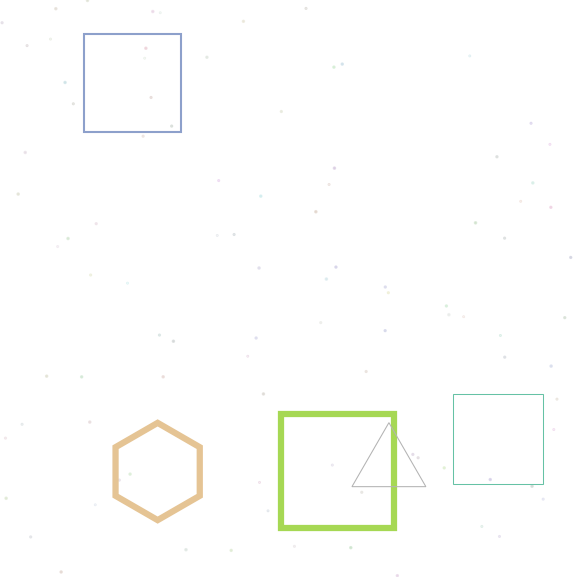[{"shape": "square", "thickness": 0.5, "radius": 0.39, "center": [0.863, 0.239]}, {"shape": "square", "thickness": 1, "radius": 0.42, "center": [0.229, 0.855]}, {"shape": "square", "thickness": 3, "radius": 0.49, "center": [0.585, 0.184]}, {"shape": "hexagon", "thickness": 3, "radius": 0.42, "center": [0.273, 0.183]}, {"shape": "triangle", "thickness": 0.5, "radius": 0.37, "center": [0.673, 0.193]}]